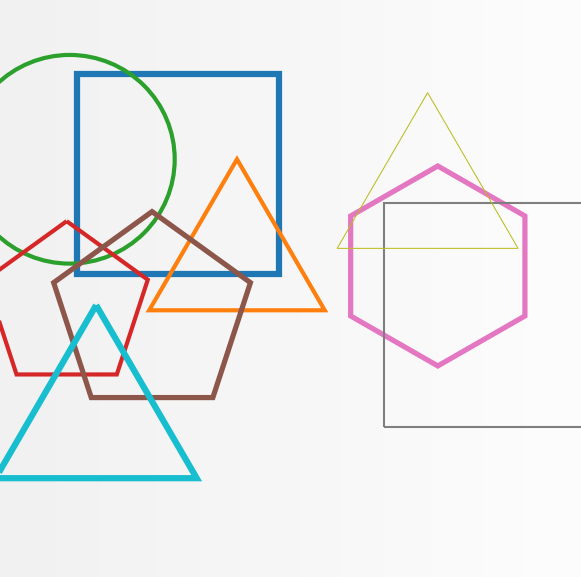[{"shape": "square", "thickness": 3, "radius": 0.87, "center": [0.306, 0.698]}, {"shape": "triangle", "thickness": 2, "radius": 0.87, "center": [0.408, 0.549]}, {"shape": "circle", "thickness": 2, "radius": 0.9, "center": [0.12, 0.723]}, {"shape": "pentagon", "thickness": 2, "radius": 0.73, "center": [0.115, 0.469]}, {"shape": "pentagon", "thickness": 2.5, "radius": 0.89, "center": [0.262, 0.455]}, {"shape": "hexagon", "thickness": 2.5, "radius": 0.87, "center": [0.753, 0.539]}, {"shape": "square", "thickness": 1, "radius": 0.97, "center": [0.855, 0.454]}, {"shape": "triangle", "thickness": 0.5, "radius": 0.9, "center": [0.736, 0.659]}, {"shape": "triangle", "thickness": 3, "radius": 1.0, "center": [0.165, 0.271]}]